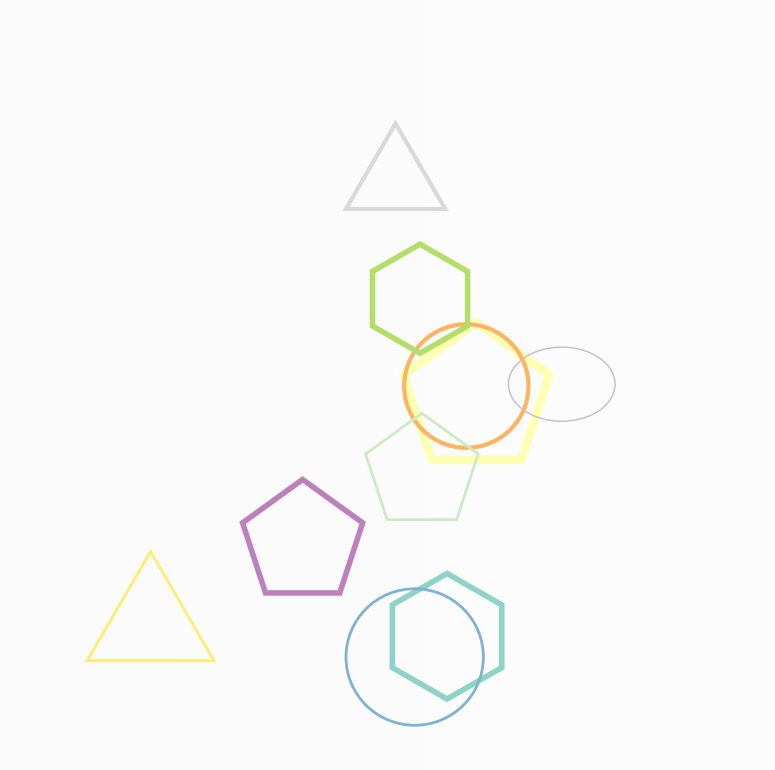[{"shape": "hexagon", "thickness": 2, "radius": 0.41, "center": [0.577, 0.174]}, {"shape": "pentagon", "thickness": 3, "radius": 0.49, "center": [0.615, 0.483]}, {"shape": "oval", "thickness": 0.5, "radius": 0.34, "center": [0.725, 0.501]}, {"shape": "circle", "thickness": 1, "radius": 0.44, "center": [0.535, 0.147]}, {"shape": "circle", "thickness": 1.5, "radius": 0.4, "center": [0.602, 0.499]}, {"shape": "hexagon", "thickness": 2, "radius": 0.35, "center": [0.542, 0.612]}, {"shape": "triangle", "thickness": 1.5, "radius": 0.37, "center": [0.51, 0.766]}, {"shape": "pentagon", "thickness": 2, "radius": 0.41, "center": [0.39, 0.296]}, {"shape": "pentagon", "thickness": 1, "radius": 0.38, "center": [0.544, 0.387]}, {"shape": "triangle", "thickness": 1, "radius": 0.47, "center": [0.194, 0.189]}]